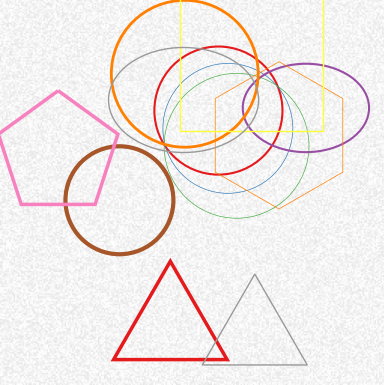[{"shape": "circle", "thickness": 1.5, "radius": 0.83, "center": [0.567, 0.713]}, {"shape": "triangle", "thickness": 2.5, "radius": 0.85, "center": [0.442, 0.151]}, {"shape": "circle", "thickness": 0.5, "radius": 0.84, "center": [0.592, 0.667]}, {"shape": "circle", "thickness": 0.5, "radius": 0.94, "center": [0.614, 0.621]}, {"shape": "oval", "thickness": 1.5, "radius": 0.82, "center": [0.795, 0.72]}, {"shape": "hexagon", "thickness": 0.5, "radius": 0.96, "center": [0.725, 0.648]}, {"shape": "circle", "thickness": 2, "radius": 0.95, "center": [0.48, 0.808]}, {"shape": "square", "thickness": 1, "radius": 0.93, "center": [0.653, 0.846]}, {"shape": "circle", "thickness": 3, "radius": 0.7, "center": [0.31, 0.48]}, {"shape": "pentagon", "thickness": 2.5, "radius": 0.82, "center": [0.151, 0.601]}, {"shape": "triangle", "thickness": 1, "radius": 0.79, "center": [0.662, 0.131]}, {"shape": "oval", "thickness": 1, "radius": 0.97, "center": [0.477, 0.74]}]